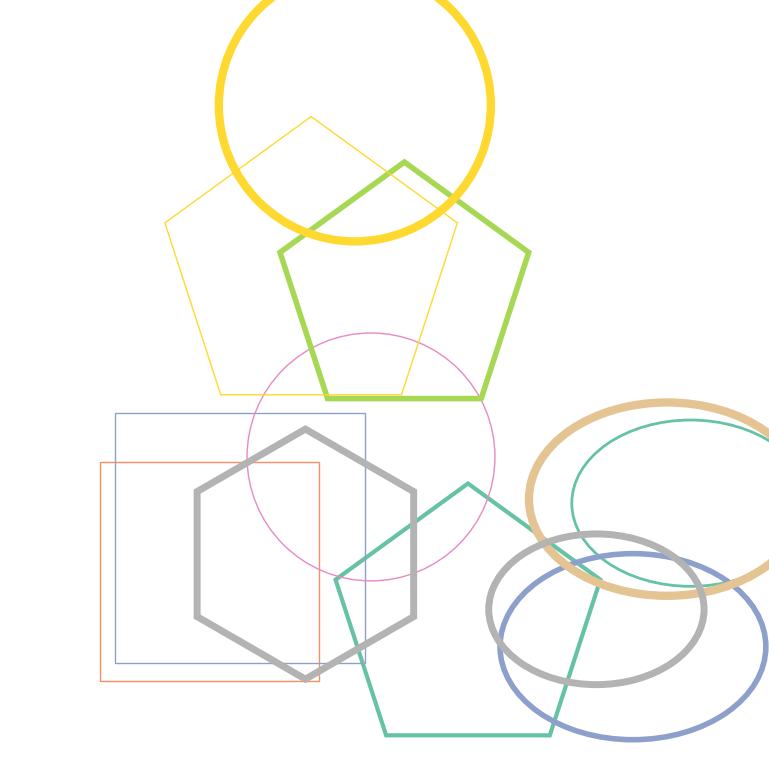[{"shape": "pentagon", "thickness": 1.5, "radius": 0.9, "center": [0.608, 0.191]}, {"shape": "oval", "thickness": 1, "radius": 0.77, "center": [0.897, 0.347]}, {"shape": "square", "thickness": 0.5, "radius": 0.71, "center": [0.272, 0.258]}, {"shape": "oval", "thickness": 2, "radius": 0.86, "center": [0.822, 0.16]}, {"shape": "square", "thickness": 0.5, "radius": 0.81, "center": [0.311, 0.301]}, {"shape": "circle", "thickness": 0.5, "radius": 0.8, "center": [0.482, 0.407]}, {"shape": "pentagon", "thickness": 2, "radius": 0.85, "center": [0.525, 0.62]}, {"shape": "circle", "thickness": 3, "radius": 0.88, "center": [0.461, 0.863]}, {"shape": "pentagon", "thickness": 0.5, "radius": 1.0, "center": [0.404, 0.649]}, {"shape": "oval", "thickness": 3, "radius": 0.9, "center": [0.866, 0.352]}, {"shape": "oval", "thickness": 2.5, "radius": 0.7, "center": [0.775, 0.209]}, {"shape": "hexagon", "thickness": 2.5, "radius": 0.81, "center": [0.397, 0.28]}]